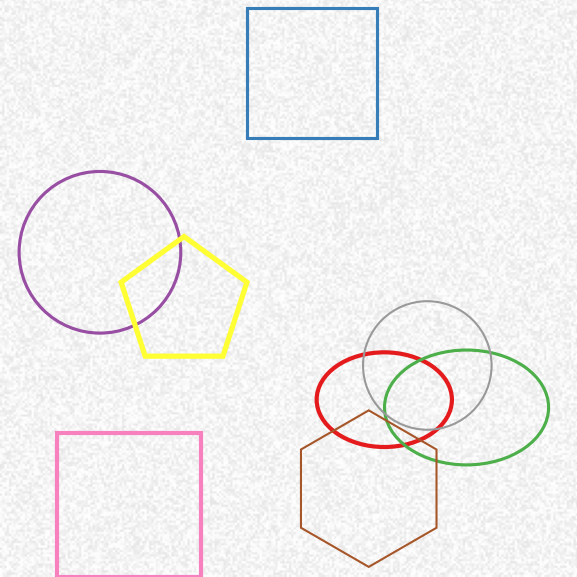[{"shape": "oval", "thickness": 2, "radius": 0.59, "center": [0.665, 0.307]}, {"shape": "square", "thickness": 1.5, "radius": 0.57, "center": [0.54, 0.873]}, {"shape": "oval", "thickness": 1.5, "radius": 0.71, "center": [0.808, 0.294]}, {"shape": "circle", "thickness": 1.5, "radius": 0.7, "center": [0.173, 0.562]}, {"shape": "pentagon", "thickness": 2.5, "radius": 0.57, "center": [0.319, 0.475]}, {"shape": "hexagon", "thickness": 1, "radius": 0.68, "center": [0.639, 0.153]}, {"shape": "square", "thickness": 2, "radius": 0.62, "center": [0.223, 0.125]}, {"shape": "circle", "thickness": 1, "radius": 0.56, "center": [0.74, 0.366]}]